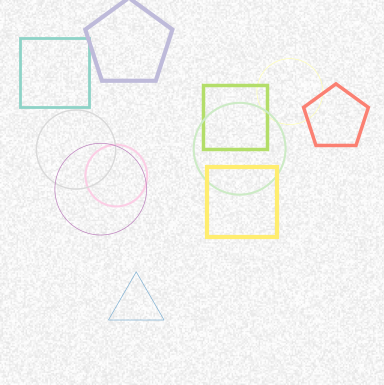[{"shape": "square", "thickness": 2, "radius": 0.45, "center": [0.141, 0.812]}, {"shape": "circle", "thickness": 0.5, "radius": 0.43, "center": [0.753, 0.762]}, {"shape": "pentagon", "thickness": 3, "radius": 0.59, "center": [0.335, 0.887]}, {"shape": "pentagon", "thickness": 2.5, "radius": 0.44, "center": [0.873, 0.694]}, {"shape": "triangle", "thickness": 0.5, "radius": 0.42, "center": [0.354, 0.21]}, {"shape": "square", "thickness": 2.5, "radius": 0.42, "center": [0.61, 0.695]}, {"shape": "circle", "thickness": 1.5, "radius": 0.4, "center": [0.302, 0.544]}, {"shape": "circle", "thickness": 1, "radius": 0.51, "center": [0.197, 0.612]}, {"shape": "circle", "thickness": 0.5, "radius": 0.6, "center": [0.262, 0.509]}, {"shape": "circle", "thickness": 1.5, "radius": 0.6, "center": [0.622, 0.614]}, {"shape": "square", "thickness": 3, "radius": 0.46, "center": [0.629, 0.475]}]